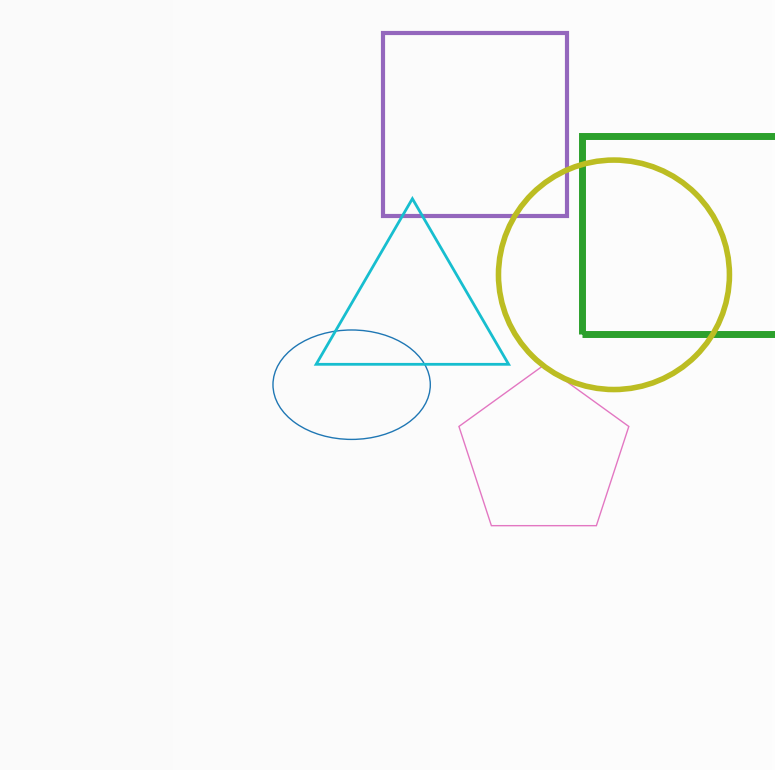[{"shape": "oval", "thickness": 0.5, "radius": 0.51, "center": [0.454, 0.5]}, {"shape": "square", "thickness": 2.5, "radius": 0.64, "center": [0.879, 0.694]}, {"shape": "square", "thickness": 1.5, "radius": 0.59, "center": [0.613, 0.838]}, {"shape": "pentagon", "thickness": 0.5, "radius": 0.58, "center": [0.702, 0.411]}, {"shape": "circle", "thickness": 2, "radius": 0.75, "center": [0.792, 0.643]}, {"shape": "triangle", "thickness": 1, "radius": 0.72, "center": [0.532, 0.599]}]